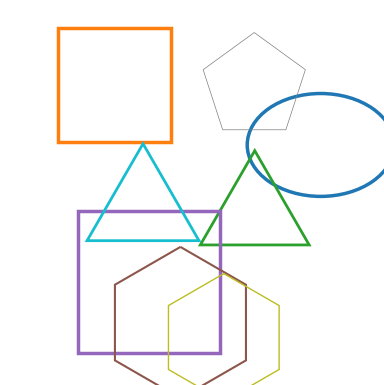[{"shape": "oval", "thickness": 2.5, "radius": 0.95, "center": [0.833, 0.623]}, {"shape": "square", "thickness": 2.5, "radius": 0.74, "center": [0.298, 0.78]}, {"shape": "triangle", "thickness": 2, "radius": 0.82, "center": [0.662, 0.445]}, {"shape": "square", "thickness": 2.5, "radius": 0.92, "center": [0.387, 0.268]}, {"shape": "hexagon", "thickness": 1.5, "radius": 0.98, "center": [0.469, 0.162]}, {"shape": "pentagon", "thickness": 0.5, "radius": 0.7, "center": [0.66, 0.776]}, {"shape": "hexagon", "thickness": 1, "radius": 0.83, "center": [0.581, 0.123]}, {"shape": "triangle", "thickness": 2, "radius": 0.84, "center": [0.372, 0.459]}]